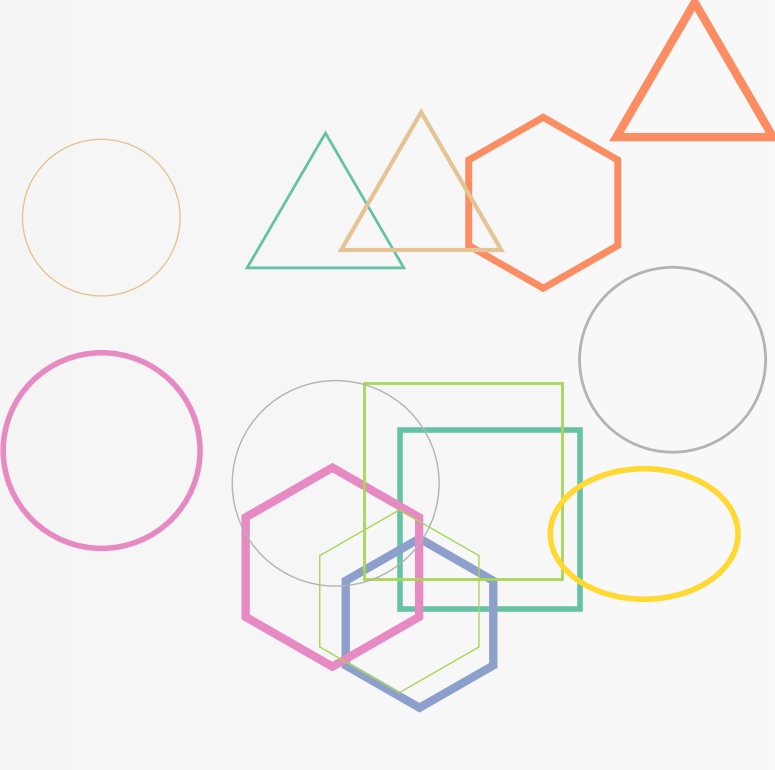[{"shape": "triangle", "thickness": 1, "radius": 0.58, "center": [0.42, 0.71]}, {"shape": "square", "thickness": 2, "radius": 0.58, "center": [0.633, 0.325]}, {"shape": "triangle", "thickness": 3, "radius": 0.58, "center": [0.896, 0.88]}, {"shape": "hexagon", "thickness": 2.5, "radius": 0.56, "center": [0.701, 0.737]}, {"shape": "hexagon", "thickness": 3, "radius": 0.55, "center": [0.541, 0.191]}, {"shape": "circle", "thickness": 2, "radius": 0.64, "center": [0.131, 0.415]}, {"shape": "hexagon", "thickness": 3, "radius": 0.65, "center": [0.429, 0.263]}, {"shape": "hexagon", "thickness": 0.5, "radius": 0.59, "center": [0.515, 0.219]}, {"shape": "square", "thickness": 1, "radius": 0.64, "center": [0.597, 0.376]}, {"shape": "oval", "thickness": 2, "radius": 0.61, "center": [0.831, 0.307]}, {"shape": "triangle", "thickness": 1.5, "radius": 0.6, "center": [0.544, 0.735]}, {"shape": "circle", "thickness": 0.5, "radius": 0.51, "center": [0.131, 0.717]}, {"shape": "circle", "thickness": 1, "radius": 0.6, "center": [0.868, 0.533]}, {"shape": "circle", "thickness": 0.5, "radius": 0.67, "center": [0.433, 0.372]}]